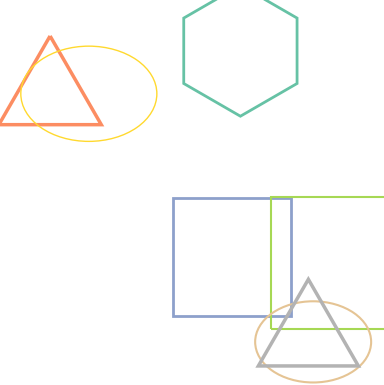[{"shape": "hexagon", "thickness": 2, "radius": 0.85, "center": [0.624, 0.868]}, {"shape": "triangle", "thickness": 2.5, "radius": 0.77, "center": [0.13, 0.753]}, {"shape": "square", "thickness": 2, "radius": 0.76, "center": [0.602, 0.333]}, {"shape": "square", "thickness": 1.5, "radius": 0.85, "center": [0.874, 0.317]}, {"shape": "oval", "thickness": 1, "radius": 0.88, "center": [0.231, 0.756]}, {"shape": "oval", "thickness": 1.5, "radius": 0.75, "center": [0.813, 0.112]}, {"shape": "triangle", "thickness": 2.5, "radius": 0.75, "center": [0.801, 0.124]}]